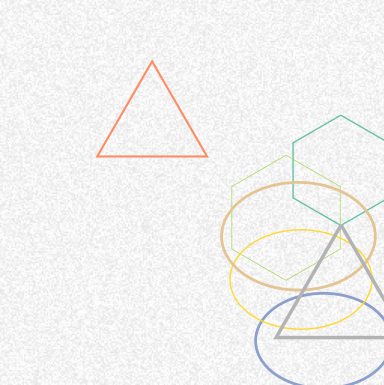[{"shape": "hexagon", "thickness": 1, "radius": 0.72, "center": [0.885, 0.558]}, {"shape": "triangle", "thickness": 1.5, "radius": 0.82, "center": [0.395, 0.676]}, {"shape": "oval", "thickness": 2, "radius": 0.88, "center": [0.84, 0.115]}, {"shape": "hexagon", "thickness": 0.5, "radius": 0.81, "center": [0.743, 0.434]}, {"shape": "oval", "thickness": 1, "radius": 0.92, "center": [0.782, 0.274]}, {"shape": "oval", "thickness": 2, "radius": 1.0, "center": [0.775, 0.386]}, {"shape": "triangle", "thickness": 2.5, "radius": 0.97, "center": [0.886, 0.221]}]